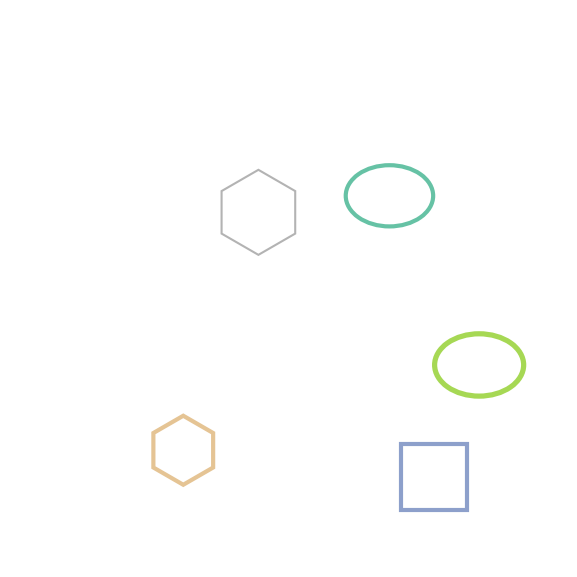[{"shape": "oval", "thickness": 2, "radius": 0.38, "center": [0.674, 0.66]}, {"shape": "square", "thickness": 2, "radius": 0.29, "center": [0.752, 0.173]}, {"shape": "oval", "thickness": 2.5, "radius": 0.39, "center": [0.83, 0.367]}, {"shape": "hexagon", "thickness": 2, "radius": 0.3, "center": [0.317, 0.219]}, {"shape": "hexagon", "thickness": 1, "radius": 0.37, "center": [0.447, 0.631]}]